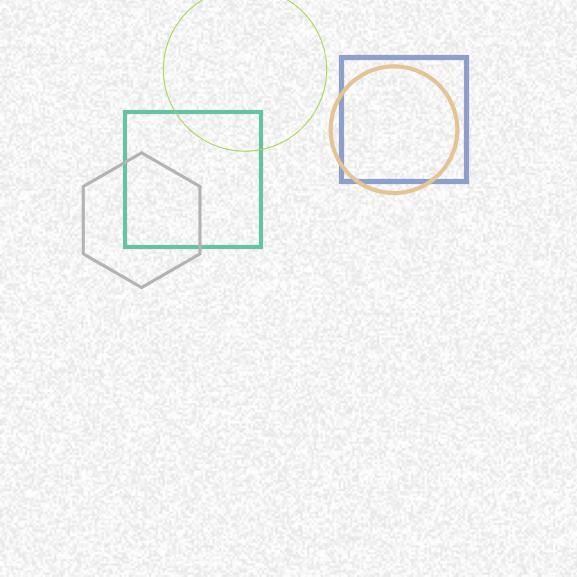[{"shape": "square", "thickness": 2, "radius": 0.59, "center": [0.334, 0.688]}, {"shape": "square", "thickness": 2.5, "radius": 0.54, "center": [0.699, 0.793]}, {"shape": "circle", "thickness": 0.5, "radius": 0.71, "center": [0.424, 0.879]}, {"shape": "circle", "thickness": 2, "radius": 0.55, "center": [0.682, 0.775]}, {"shape": "hexagon", "thickness": 1.5, "radius": 0.58, "center": [0.245, 0.618]}]